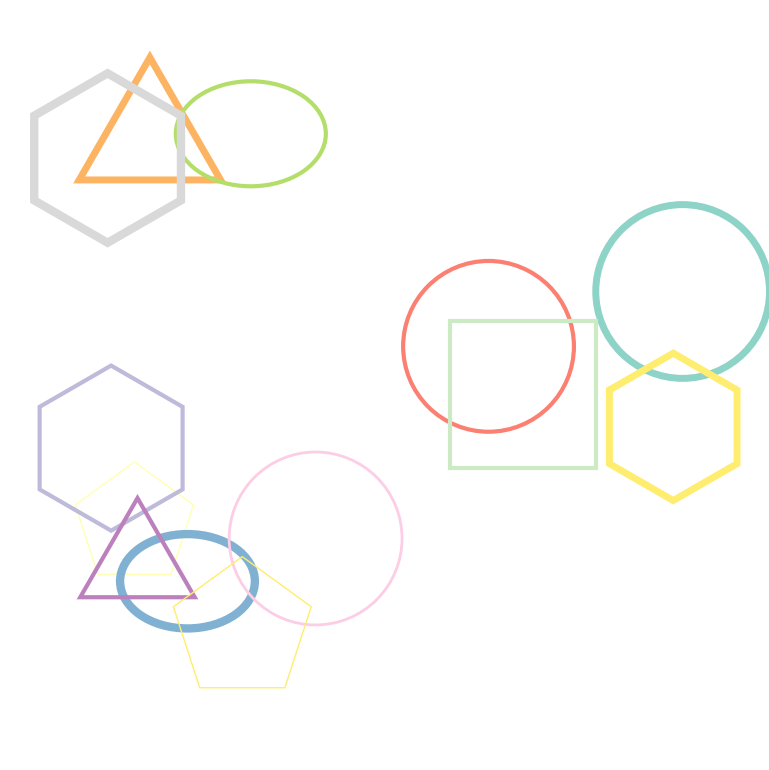[{"shape": "circle", "thickness": 2.5, "radius": 0.56, "center": [0.887, 0.621]}, {"shape": "pentagon", "thickness": 0.5, "radius": 0.4, "center": [0.175, 0.319]}, {"shape": "hexagon", "thickness": 1.5, "radius": 0.54, "center": [0.144, 0.418]}, {"shape": "circle", "thickness": 1.5, "radius": 0.55, "center": [0.634, 0.55]}, {"shape": "oval", "thickness": 3, "radius": 0.44, "center": [0.243, 0.245]}, {"shape": "triangle", "thickness": 2.5, "radius": 0.53, "center": [0.195, 0.819]}, {"shape": "oval", "thickness": 1.5, "radius": 0.49, "center": [0.326, 0.826]}, {"shape": "circle", "thickness": 1, "radius": 0.56, "center": [0.41, 0.301]}, {"shape": "hexagon", "thickness": 3, "radius": 0.55, "center": [0.14, 0.795]}, {"shape": "triangle", "thickness": 1.5, "radius": 0.43, "center": [0.179, 0.267]}, {"shape": "square", "thickness": 1.5, "radius": 0.47, "center": [0.679, 0.488]}, {"shape": "pentagon", "thickness": 0.5, "radius": 0.47, "center": [0.315, 0.183]}, {"shape": "hexagon", "thickness": 2.5, "radius": 0.48, "center": [0.874, 0.446]}]